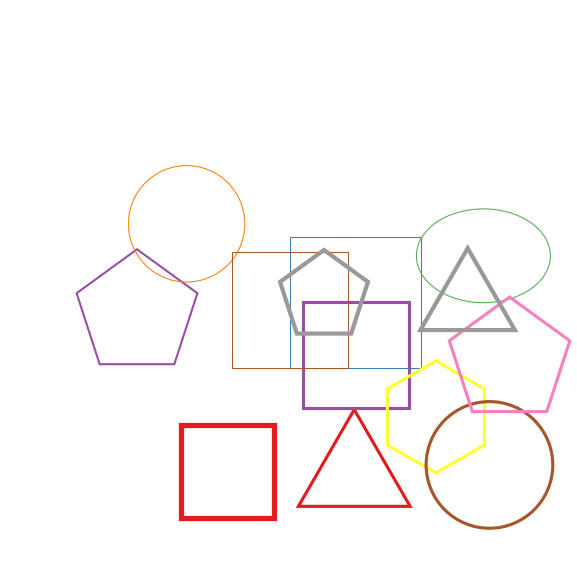[{"shape": "triangle", "thickness": 1.5, "radius": 0.56, "center": [0.613, 0.178]}, {"shape": "square", "thickness": 2.5, "radius": 0.4, "center": [0.394, 0.183]}, {"shape": "square", "thickness": 0.5, "radius": 0.57, "center": [0.615, 0.475]}, {"shape": "oval", "thickness": 0.5, "radius": 0.58, "center": [0.837, 0.556]}, {"shape": "square", "thickness": 1.5, "radius": 0.46, "center": [0.617, 0.385]}, {"shape": "pentagon", "thickness": 1, "radius": 0.55, "center": [0.237, 0.457]}, {"shape": "circle", "thickness": 0.5, "radius": 0.5, "center": [0.323, 0.612]}, {"shape": "hexagon", "thickness": 1.5, "radius": 0.49, "center": [0.755, 0.277]}, {"shape": "circle", "thickness": 1.5, "radius": 0.55, "center": [0.848, 0.194]}, {"shape": "square", "thickness": 0.5, "radius": 0.5, "center": [0.502, 0.462]}, {"shape": "pentagon", "thickness": 1.5, "radius": 0.55, "center": [0.882, 0.375]}, {"shape": "triangle", "thickness": 2, "radius": 0.47, "center": [0.81, 0.475]}, {"shape": "pentagon", "thickness": 2, "radius": 0.4, "center": [0.561, 0.486]}]